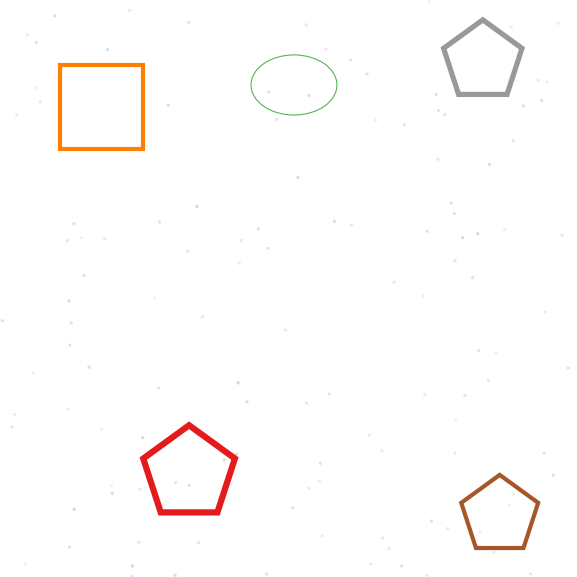[{"shape": "pentagon", "thickness": 3, "radius": 0.42, "center": [0.327, 0.179]}, {"shape": "oval", "thickness": 0.5, "radius": 0.37, "center": [0.509, 0.852]}, {"shape": "square", "thickness": 2, "radius": 0.36, "center": [0.176, 0.814]}, {"shape": "pentagon", "thickness": 2, "radius": 0.35, "center": [0.865, 0.107]}, {"shape": "pentagon", "thickness": 2.5, "radius": 0.36, "center": [0.836, 0.893]}]